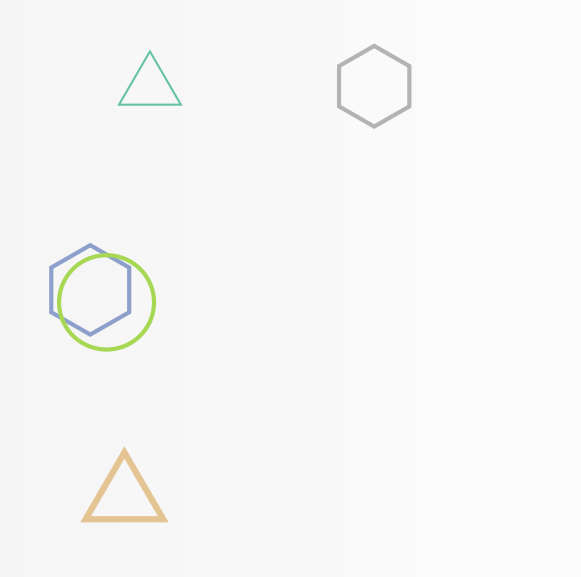[{"shape": "triangle", "thickness": 1, "radius": 0.31, "center": [0.258, 0.849]}, {"shape": "hexagon", "thickness": 2, "radius": 0.39, "center": [0.155, 0.497]}, {"shape": "circle", "thickness": 2, "radius": 0.41, "center": [0.183, 0.476]}, {"shape": "triangle", "thickness": 3, "radius": 0.39, "center": [0.214, 0.139]}, {"shape": "hexagon", "thickness": 2, "radius": 0.35, "center": [0.644, 0.85]}]